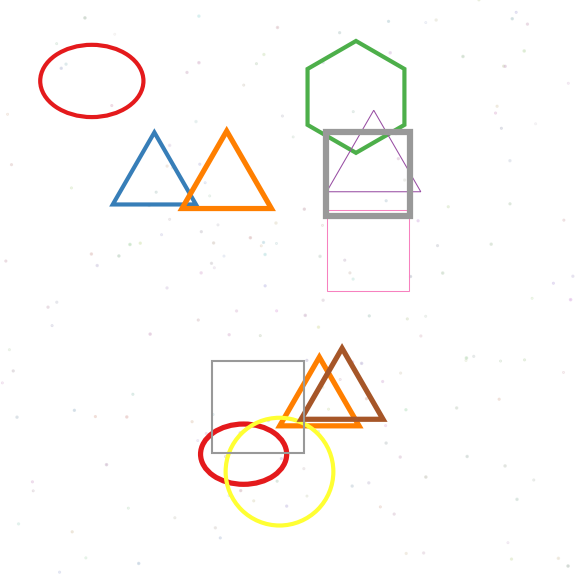[{"shape": "oval", "thickness": 2, "radius": 0.45, "center": [0.159, 0.859]}, {"shape": "oval", "thickness": 2.5, "radius": 0.37, "center": [0.422, 0.213]}, {"shape": "triangle", "thickness": 2, "radius": 0.42, "center": [0.267, 0.687]}, {"shape": "hexagon", "thickness": 2, "radius": 0.48, "center": [0.616, 0.831]}, {"shape": "triangle", "thickness": 0.5, "radius": 0.47, "center": [0.647, 0.714]}, {"shape": "triangle", "thickness": 2.5, "radius": 0.45, "center": [0.393, 0.683]}, {"shape": "triangle", "thickness": 2.5, "radius": 0.4, "center": [0.553, 0.301]}, {"shape": "circle", "thickness": 2, "radius": 0.47, "center": [0.484, 0.182]}, {"shape": "triangle", "thickness": 2.5, "radius": 0.41, "center": [0.592, 0.314]}, {"shape": "square", "thickness": 0.5, "radius": 0.35, "center": [0.637, 0.566]}, {"shape": "square", "thickness": 3, "radius": 0.36, "center": [0.637, 0.698]}, {"shape": "square", "thickness": 1, "radius": 0.4, "center": [0.447, 0.294]}]